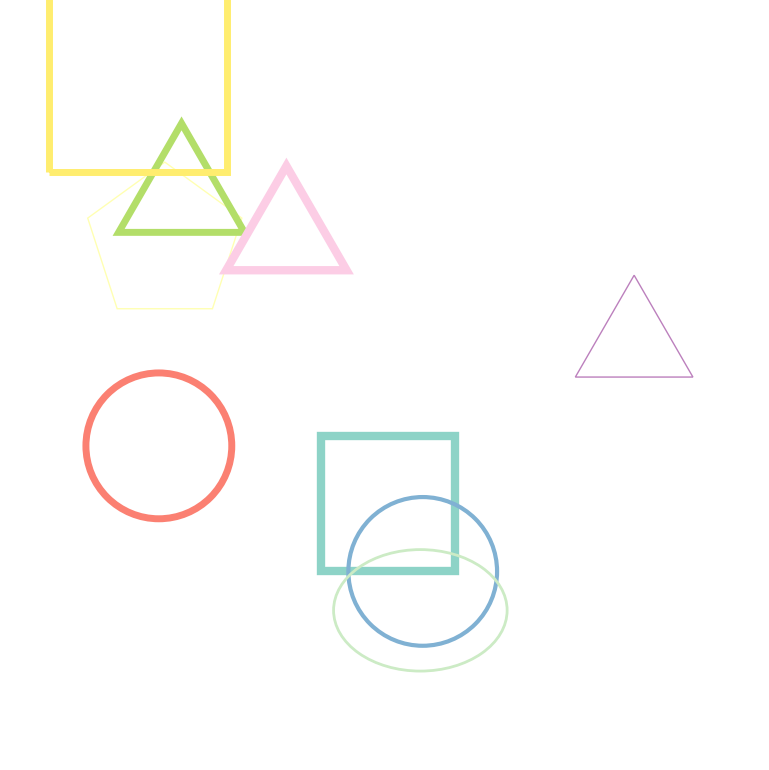[{"shape": "square", "thickness": 3, "radius": 0.44, "center": [0.504, 0.346]}, {"shape": "pentagon", "thickness": 0.5, "radius": 0.53, "center": [0.214, 0.684]}, {"shape": "circle", "thickness": 2.5, "radius": 0.47, "center": [0.206, 0.421]}, {"shape": "circle", "thickness": 1.5, "radius": 0.48, "center": [0.549, 0.258]}, {"shape": "triangle", "thickness": 2.5, "radius": 0.47, "center": [0.236, 0.745]}, {"shape": "triangle", "thickness": 3, "radius": 0.45, "center": [0.372, 0.694]}, {"shape": "triangle", "thickness": 0.5, "radius": 0.44, "center": [0.824, 0.554]}, {"shape": "oval", "thickness": 1, "radius": 0.56, "center": [0.546, 0.207]}, {"shape": "square", "thickness": 2.5, "radius": 0.58, "center": [0.179, 0.892]}]